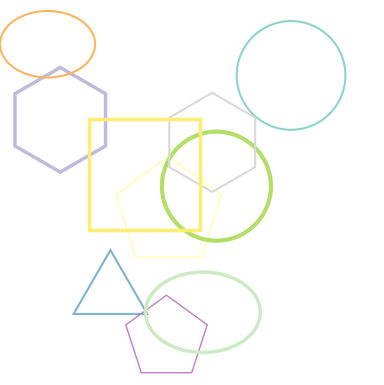[{"shape": "circle", "thickness": 1.5, "radius": 0.71, "center": [0.756, 0.804]}, {"shape": "pentagon", "thickness": 1, "radius": 0.72, "center": [0.438, 0.449]}, {"shape": "hexagon", "thickness": 2.5, "radius": 0.68, "center": [0.157, 0.689]}, {"shape": "triangle", "thickness": 1.5, "radius": 0.55, "center": [0.287, 0.24]}, {"shape": "oval", "thickness": 1.5, "radius": 0.62, "center": [0.124, 0.885]}, {"shape": "circle", "thickness": 3, "radius": 0.71, "center": [0.562, 0.516]}, {"shape": "hexagon", "thickness": 1.5, "radius": 0.64, "center": [0.551, 0.63]}, {"shape": "pentagon", "thickness": 1, "radius": 0.56, "center": [0.432, 0.122]}, {"shape": "oval", "thickness": 2.5, "radius": 0.75, "center": [0.527, 0.189]}, {"shape": "square", "thickness": 2.5, "radius": 0.72, "center": [0.375, 0.547]}]